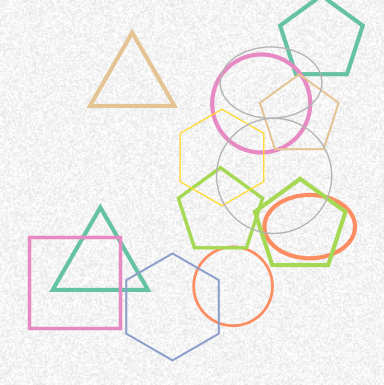[{"shape": "triangle", "thickness": 3, "radius": 0.71, "center": [0.261, 0.318]}, {"shape": "pentagon", "thickness": 3, "radius": 0.56, "center": [0.835, 0.899]}, {"shape": "oval", "thickness": 3, "radius": 0.59, "center": [0.804, 0.411]}, {"shape": "circle", "thickness": 2, "radius": 0.51, "center": [0.605, 0.256]}, {"shape": "hexagon", "thickness": 1.5, "radius": 0.69, "center": [0.448, 0.203]}, {"shape": "square", "thickness": 2.5, "radius": 0.59, "center": [0.193, 0.266]}, {"shape": "circle", "thickness": 3, "radius": 0.64, "center": [0.678, 0.731]}, {"shape": "pentagon", "thickness": 2.5, "radius": 0.57, "center": [0.573, 0.449]}, {"shape": "pentagon", "thickness": 3, "radius": 0.62, "center": [0.78, 0.412]}, {"shape": "hexagon", "thickness": 1, "radius": 0.63, "center": [0.577, 0.591]}, {"shape": "pentagon", "thickness": 1.5, "radius": 0.54, "center": [0.777, 0.7]}, {"shape": "triangle", "thickness": 3, "radius": 0.63, "center": [0.343, 0.788]}, {"shape": "oval", "thickness": 1, "radius": 0.66, "center": [0.704, 0.786]}, {"shape": "circle", "thickness": 1, "radius": 0.75, "center": [0.712, 0.543]}]